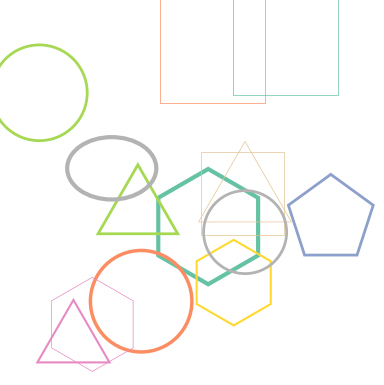[{"shape": "square", "thickness": 0.5, "radius": 0.68, "center": [0.742, 0.889]}, {"shape": "hexagon", "thickness": 3, "radius": 0.75, "center": [0.541, 0.411]}, {"shape": "square", "thickness": 0.5, "radius": 0.69, "center": [0.552, 0.871]}, {"shape": "circle", "thickness": 2.5, "radius": 0.66, "center": [0.367, 0.218]}, {"shape": "pentagon", "thickness": 2, "radius": 0.58, "center": [0.859, 0.431]}, {"shape": "triangle", "thickness": 1.5, "radius": 0.54, "center": [0.191, 0.113]}, {"shape": "hexagon", "thickness": 0.5, "radius": 0.61, "center": [0.24, 0.158]}, {"shape": "triangle", "thickness": 2, "radius": 0.6, "center": [0.358, 0.453]}, {"shape": "circle", "thickness": 2, "radius": 0.62, "center": [0.102, 0.759]}, {"shape": "hexagon", "thickness": 1.5, "radius": 0.56, "center": [0.607, 0.266]}, {"shape": "triangle", "thickness": 0.5, "radius": 0.7, "center": [0.636, 0.493]}, {"shape": "square", "thickness": 0.5, "radius": 0.54, "center": [0.629, 0.497]}, {"shape": "circle", "thickness": 2, "radius": 0.54, "center": [0.637, 0.397]}, {"shape": "oval", "thickness": 3, "radius": 0.58, "center": [0.29, 0.563]}]